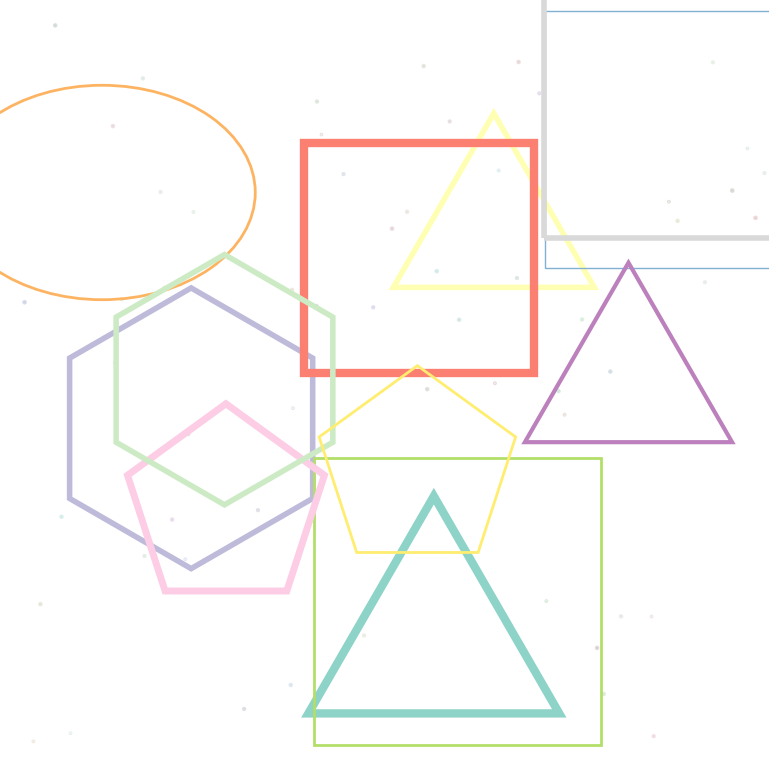[{"shape": "triangle", "thickness": 3, "radius": 0.94, "center": [0.563, 0.168]}, {"shape": "triangle", "thickness": 2, "radius": 0.75, "center": [0.641, 0.702]}, {"shape": "hexagon", "thickness": 2, "radius": 0.91, "center": [0.248, 0.444]}, {"shape": "square", "thickness": 3, "radius": 0.75, "center": [0.544, 0.665]}, {"shape": "square", "thickness": 0.5, "radius": 0.83, "center": [0.875, 0.819]}, {"shape": "oval", "thickness": 1, "radius": 0.99, "center": [0.133, 0.75]}, {"shape": "square", "thickness": 1, "radius": 0.93, "center": [0.594, 0.219]}, {"shape": "pentagon", "thickness": 2.5, "radius": 0.67, "center": [0.293, 0.341]}, {"shape": "square", "thickness": 2, "radius": 0.9, "center": [0.886, 0.87]}, {"shape": "triangle", "thickness": 1.5, "radius": 0.78, "center": [0.816, 0.503]}, {"shape": "hexagon", "thickness": 2, "radius": 0.81, "center": [0.292, 0.507]}, {"shape": "pentagon", "thickness": 1, "radius": 0.67, "center": [0.542, 0.391]}]